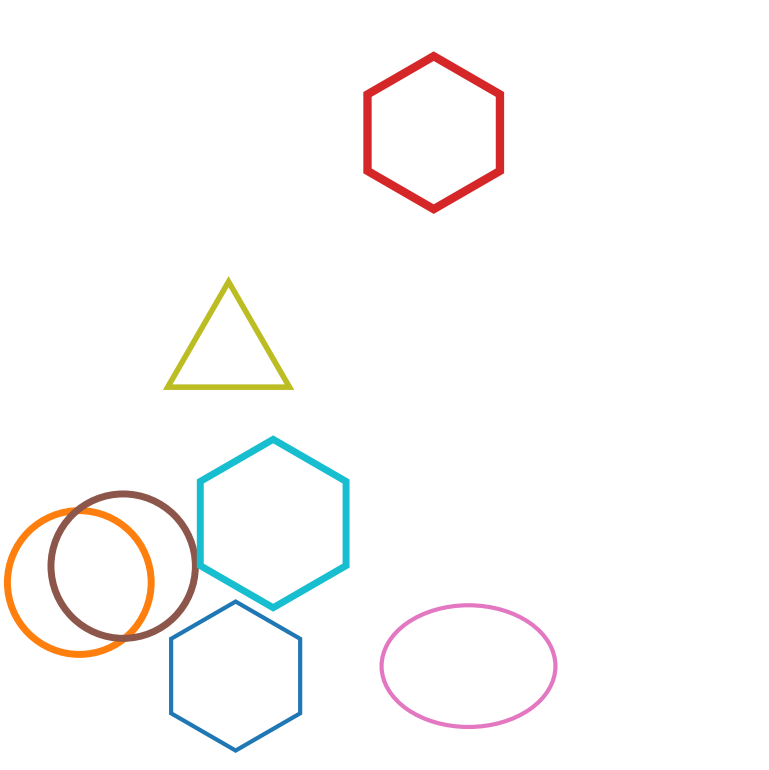[{"shape": "hexagon", "thickness": 1.5, "radius": 0.48, "center": [0.306, 0.122]}, {"shape": "circle", "thickness": 2.5, "radius": 0.47, "center": [0.103, 0.243]}, {"shape": "hexagon", "thickness": 3, "radius": 0.5, "center": [0.563, 0.828]}, {"shape": "circle", "thickness": 2.5, "radius": 0.47, "center": [0.16, 0.265]}, {"shape": "oval", "thickness": 1.5, "radius": 0.56, "center": [0.608, 0.135]}, {"shape": "triangle", "thickness": 2, "radius": 0.46, "center": [0.297, 0.543]}, {"shape": "hexagon", "thickness": 2.5, "radius": 0.55, "center": [0.355, 0.32]}]